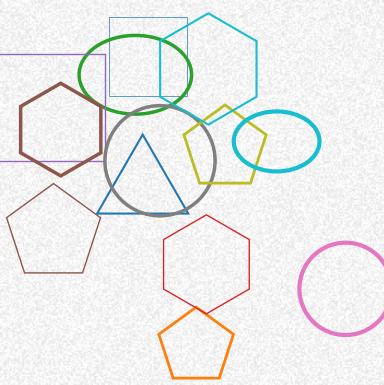[{"shape": "square", "thickness": 0.5, "radius": 0.51, "center": [0.385, 0.853]}, {"shape": "triangle", "thickness": 1.5, "radius": 0.68, "center": [0.371, 0.514]}, {"shape": "pentagon", "thickness": 2, "radius": 0.51, "center": [0.51, 0.1]}, {"shape": "oval", "thickness": 2.5, "radius": 0.73, "center": [0.352, 0.806]}, {"shape": "hexagon", "thickness": 1, "radius": 0.64, "center": [0.536, 0.313]}, {"shape": "square", "thickness": 1, "radius": 0.69, "center": [0.134, 0.721]}, {"shape": "pentagon", "thickness": 1, "radius": 0.64, "center": [0.139, 0.395]}, {"shape": "hexagon", "thickness": 2.5, "radius": 0.6, "center": [0.158, 0.663]}, {"shape": "circle", "thickness": 3, "radius": 0.6, "center": [0.898, 0.25]}, {"shape": "circle", "thickness": 2.5, "radius": 0.72, "center": [0.416, 0.583]}, {"shape": "pentagon", "thickness": 2, "radius": 0.56, "center": [0.585, 0.615]}, {"shape": "hexagon", "thickness": 1.5, "radius": 0.72, "center": [0.541, 0.821]}, {"shape": "oval", "thickness": 3, "radius": 0.56, "center": [0.719, 0.633]}]